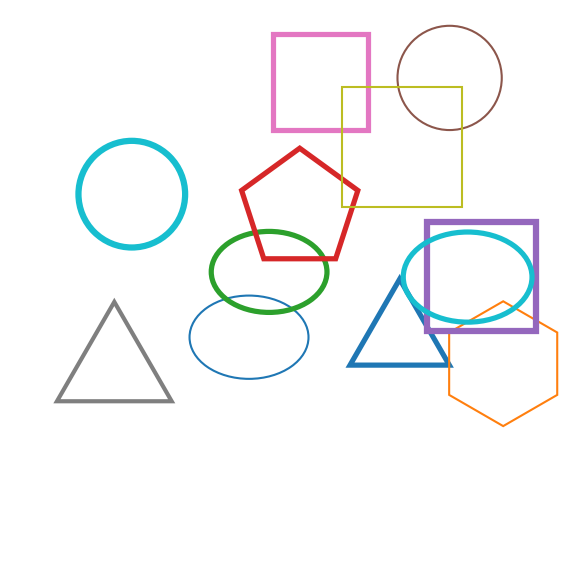[{"shape": "triangle", "thickness": 2.5, "radius": 0.5, "center": [0.692, 0.417]}, {"shape": "oval", "thickness": 1, "radius": 0.51, "center": [0.431, 0.415]}, {"shape": "hexagon", "thickness": 1, "radius": 0.54, "center": [0.871, 0.369]}, {"shape": "oval", "thickness": 2.5, "radius": 0.5, "center": [0.466, 0.528]}, {"shape": "pentagon", "thickness": 2.5, "radius": 0.53, "center": [0.519, 0.637]}, {"shape": "square", "thickness": 3, "radius": 0.47, "center": [0.833, 0.521]}, {"shape": "circle", "thickness": 1, "radius": 0.45, "center": [0.779, 0.864]}, {"shape": "square", "thickness": 2.5, "radius": 0.41, "center": [0.555, 0.857]}, {"shape": "triangle", "thickness": 2, "radius": 0.57, "center": [0.198, 0.362]}, {"shape": "square", "thickness": 1, "radius": 0.52, "center": [0.696, 0.745]}, {"shape": "circle", "thickness": 3, "radius": 0.46, "center": [0.228, 0.663]}, {"shape": "oval", "thickness": 2.5, "radius": 0.56, "center": [0.81, 0.519]}]